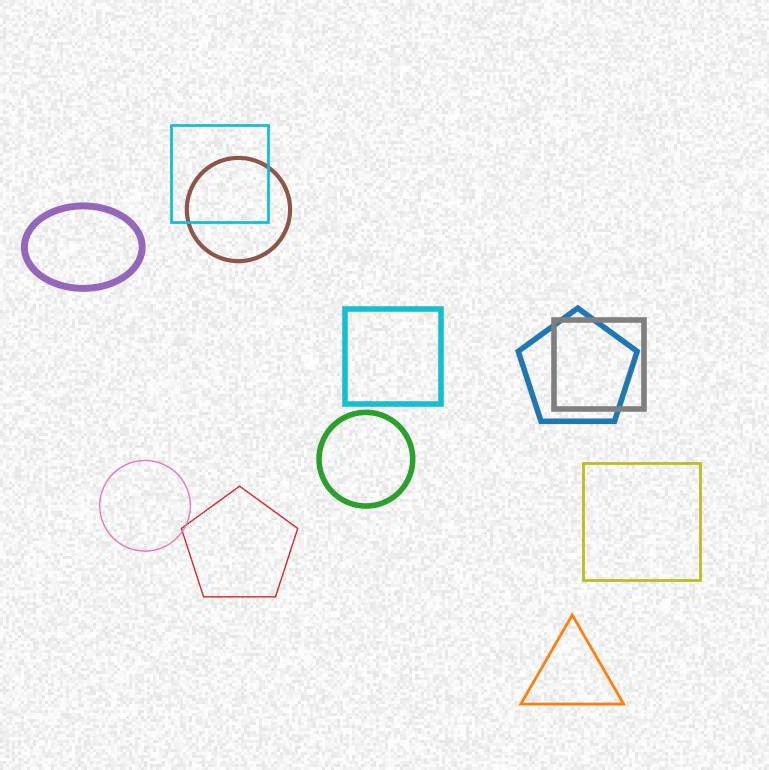[{"shape": "pentagon", "thickness": 2, "radius": 0.41, "center": [0.75, 0.519]}, {"shape": "triangle", "thickness": 1, "radius": 0.39, "center": [0.743, 0.124]}, {"shape": "circle", "thickness": 2, "radius": 0.3, "center": [0.475, 0.404]}, {"shape": "pentagon", "thickness": 0.5, "radius": 0.4, "center": [0.311, 0.289]}, {"shape": "oval", "thickness": 2.5, "radius": 0.38, "center": [0.108, 0.679]}, {"shape": "circle", "thickness": 1.5, "radius": 0.34, "center": [0.31, 0.728]}, {"shape": "circle", "thickness": 0.5, "radius": 0.29, "center": [0.188, 0.343]}, {"shape": "square", "thickness": 2, "radius": 0.29, "center": [0.778, 0.527]}, {"shape": "square", "thickness": 1, "radius": 0.38, "center": [0.833, 0.322]}, {"shape": "square", "thickness": 1, "radius": 0.31, "center": [0.285, 0.775]}, {"shape": "square", "thickness": 2, "radius": 0.31, "center": [0.51, 0.537]}]